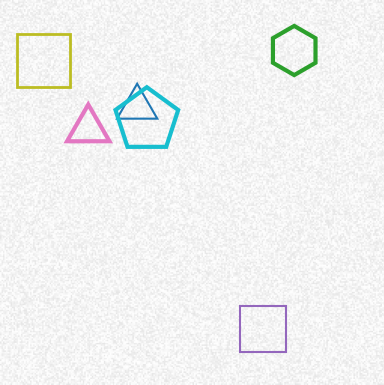[{"shape": "triangle", "thickness": 1.5, "radius": 0.3, "center": [0.356, 0.722]}, {"shape": "hexagon", "thickness": 3, "radius": 0.32, "center": [0.764, 0.869]}, {"shape": "square", "thickness": 1.5, "radius": 0.3, "center": [0.683, 0.146]}, {"shape": "triangle", "thickness": 3, "radius": 0.32, "center": [0.229, 0.665]}, {"shape": "square", "thickness": 2, "radius": 0.34, "center": [0.113, 0.843]}, {"shape": "pentagon", "thickness": 3, "radius": 0.43, "center": [0.381, 0.688]}]